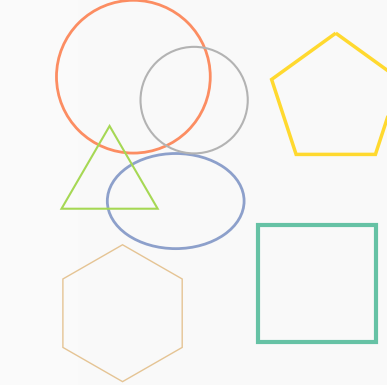[{"shape": "square", "thickness": 3, "radius": 0.76, "center": [0.819, 0.264]}, {"shape": "circle", "thickness": 2, "radius": 0.99, "center": [0.344, 0.801]}, {"shape": "oval", "thickness": 2, "radius": 0.88, "center": [0.453, 0.478]}, {"shape": "triangle", "thickness": 1.5, "radius": 0.72, "center": [0.283, 0.53]}, {"shape": "pentagon", "thickness": 2.5, "radius": 0.87, "center": [0.867, 0.74]}, {"shape": "hexagon", "thickness": 1, "radius": 0.89, "center": [0.316, 0.186]}, {"shape": "circle", "thickness": 1.5, "radius": 0.69, "center": [0.501, 0.74]}]